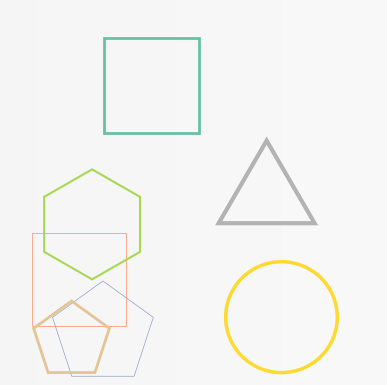[{"shape": "square", "thickness": 2, "radius": 0.61, "center": [0.391, 0.778]}, {"shape": "square", "thickness": 0.5, "radius": 0.6, "center": [0.204, 0.273]}, {"shape": "pentagon", "thickness": 0.5, "radius": 0.68, "center": [0.266, 0.133]}, {"shape": "hexagon", "thickness": 1.5, "radius": 0.71, "center": [0.238, 0.417]}, {"shape": "circle", "thickness": 2.5, "radius": 0.72, "center": [0.726, 0.176]}, {"shape": "pentagon", "thickness": 2, "radius": 0.51, "center": [0.185, 0.115]}, {"shape": "triangle", "thickness": 3, "radius": 0.71, "center": [0.688, 0.492]}]